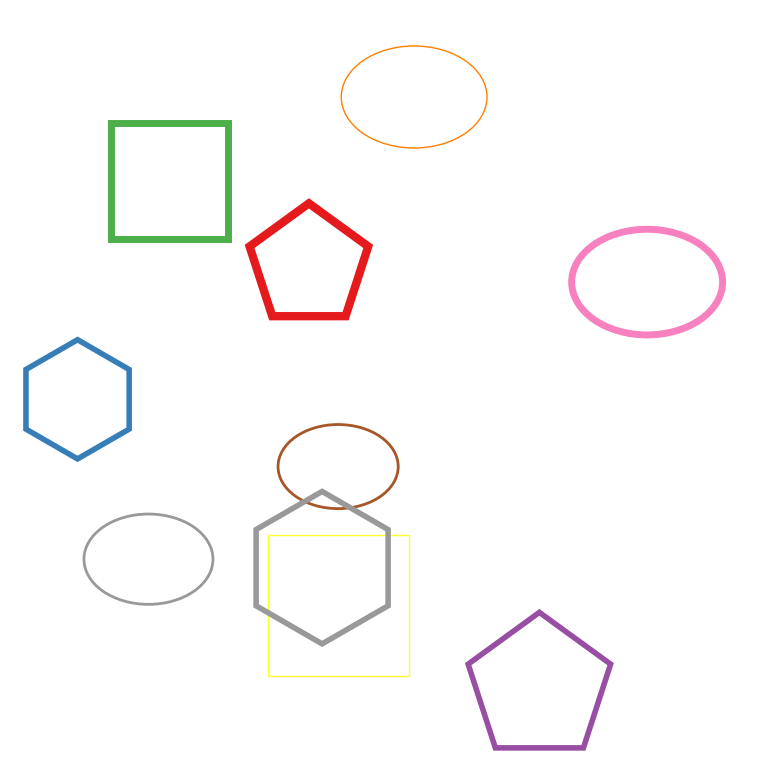[{"shape": "pentagon", "thickness": 3, "radius": 0.41, "center": [0.401, 0.655]}, {"shape": "hexagon", "thickness": 2, "radius": 0.39, "center": [0.101, 0.481]}, {"shape": "square", "thickness": 2.5, "radius": 0.38, "center": [0.22, 0.765]}, {"shape": "pentagon", "thickness": 2, "radius": 0.49, "center": [0.7, 0.107]}, {"shape": "oval", "thickness": 0.5, "radius": 0.47, "center": [0.538, 0.874]}, {"shape": "square", "thickness": 0.5, "radius": 0.46, "center": [0.44, 0.214]}, {"shape": "oval", "thickness": 1, "radius": 0.39, "center": [0.439, 0.394]}, {"shape": "oval", "thickness": 2.5, "radius": 0.49, "center": [0.84, 0.634]}, {"shape": "oval", "thickness": 1, "radius": 0.42, "center": [0.193, 0.274]}, {"shape": "hexagon", "thickness": 2, "radius": 0.49, "center": [0.418, 0.263]}]